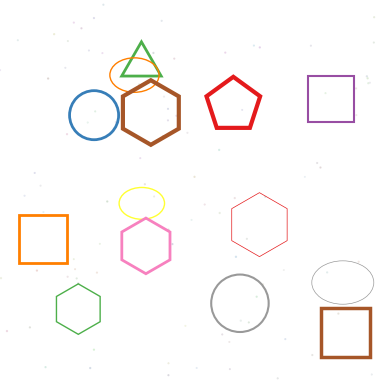[{"shape": "pentagon", "thickness": 3, "radius": 0.37, "center": [0.606, 0.727]}, {"shape": "hexagon", "thickness": 0.5, "radius": 0.42, "center": [0.674, 0.417]}, {"shape": "circle", "thickness": 2, "radius": 0.32, "center": [0.244, 0.701]}, {"shape": "hexagon", "thickness": 1, "radius": 0.33, "center": [0.203, 0.197]}, {"shape": "triangle", "thickness": 2, "radius": 0.3, "center": [0.367, 0.832]}, {"shape": "square", "thickness": 1.5, "radius": 0.3, "center": [0.86, 0.742]}, {"shape": "square", "thickness": 2, "radius": 0.31, "center": [0.111, 0.38]}, {"shape": "oval", "thickness": 1, "radius": 0.32, "center": [0.349, 0.805]}, {"shape": "oval", "thickness": 1, "radius": 0.29, "center": [0.368, 0.472]}, {"shape": "hexagon", "thickness": 3, "radius": 0.42, "center": [0.392, 0.708]}, {"shape": "square", "thickness": 2.5, "radius": 0.32, "center": [0.897, 0.136]}, {"shape": "hexagon", "thickness": 2, "radius": 0.36, "center": [0.379, 0.361]}, {"shape": "oval", "thickness": 0.5, "radius": 0.4, "center": [0.89, 0.266]}, {"shape": "circle", "thickness": 1.5, "radius": 0.37, "center": [0.623, 0.212]}]